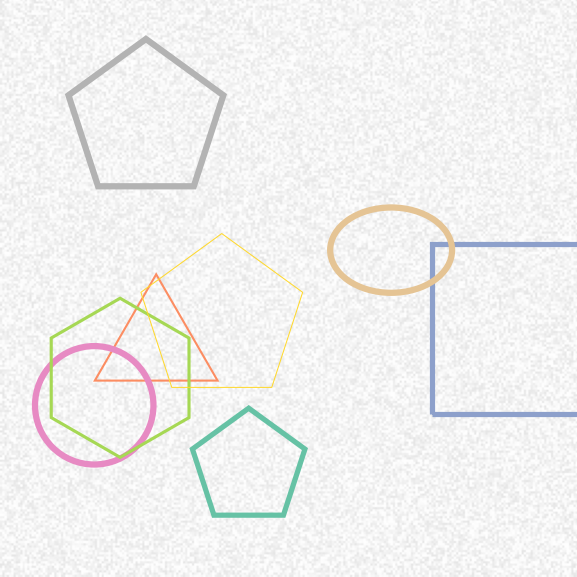[{"shape": "pentagon", "thickness": 2.5, "radius": 0.51, "center": [0.431, 0.19]}, {"shape": "triangle", "thickness": 1, "radius": 0.61, "center": [0.27, 0.401]}, {"shape": "square", "thickness": 2.5, "radius": 0.73, "center": [0.895, 0.429]}, {"shape": "circle", "thickness": 3, "radius": 0.51, "center": [0.163, 0.297]}, {"shape": "hexagon", "thickness": 1.5, "radius": 0.69, "center": [0.208, 0.345]}, {"shape": "pentagon", "thickness": 0.5, "radius": 0.74, "center": [0.384, 0.447]}, {"shape": "oval", "thickness": 3, "radius": 0.53, "center": [0.677, 0.566]}, {"shape": "pentagon", "thickness": 3, "radius": 0.7, "center": [0.253, 0.791]}]